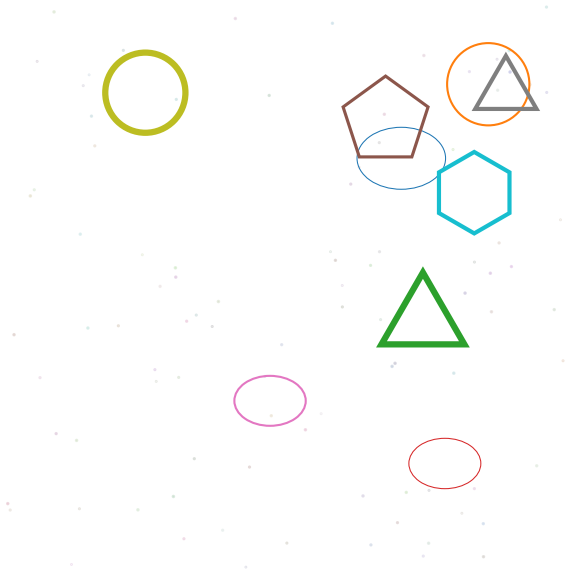[{"shape": "oval", "thickness": 0.5, "radius": 0.38, "center": [0.695, 0.725]}, {"shape": "circle", "thickness": 1, "radius": 0.36, "center": [0.845, 0.853]}, {"shape": "triangle", "thickness": 3, "radius": 0.41, "center": [0.732, 0.444]}, {"shape": "oval", "thickness": 0.5, "radius": 0.31, "center": [0.77, 0.197]}, {"shape": "pentagon", "thickness": 1.5, "radius": 0.39, "center": [0.668, 0.79]}, {"shape": "oval", "thickness": 1, "radius": 0.31, "center": [0.468, 0.305]}, {"shape": "triangle", "thickness": 2, "radius": 0.31, "center": [0.876, 0.841]}, {"shape": "circle", "thickness": 3, "radius": 0.35, "center": [0.252, 0.839]}, {"shape": "hexagon", "thickness": 2, "radius": 0.35, "center": [0.821, 0.665]}]